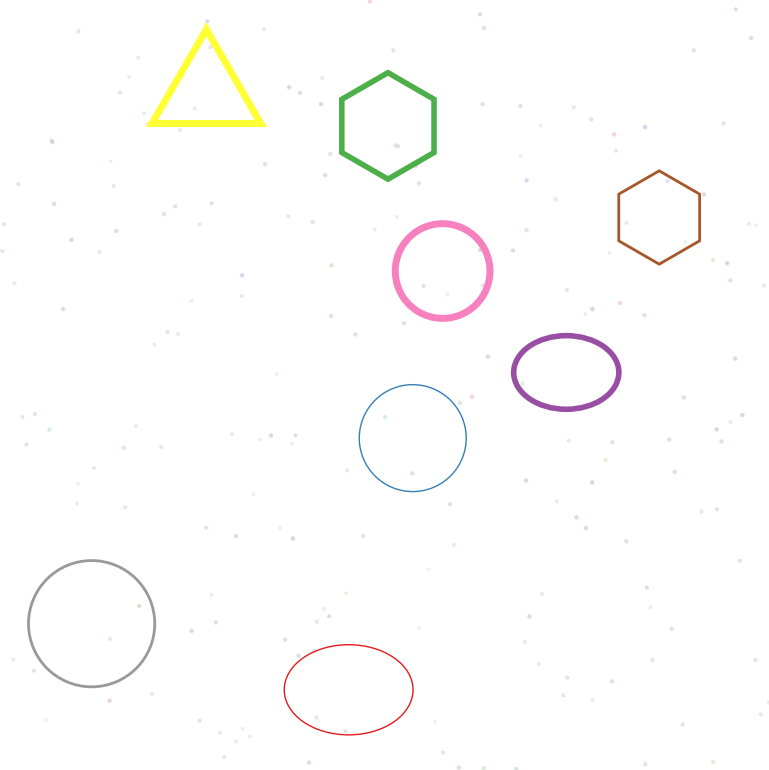[{"shape": "oval", "thickness": 0.5, "radius": 0.42, "center": [0.453, 0.104]}, {"shape": "circle", "thickness": 0.5, "radius": 0.35, "center": [0.536, 0.431]}, {"shape": "hexagon", "thickness": 2, "radius": 0.35, "center": [0.504, 0.836]}, {"shape": "oval", "thickness": 2, "radius": 0.34, "center": [0.735, 0.516]}, {"shape": "triangle", "thickness": 2.5, "radius": 0.41, "center": [0.268, 0.88]}, {"shape": "hexagon", "thickness": 1, "radius": 0.3, "center": [0.856, 0.718]}, {"shape": "circle", "thickness": 2.5, "radius": 0.31, "center": [0.575, 0.648]}, {"shape": "circle", "thickness": 1, "radius": 0.41, "center": [0.119, 0.19]}]